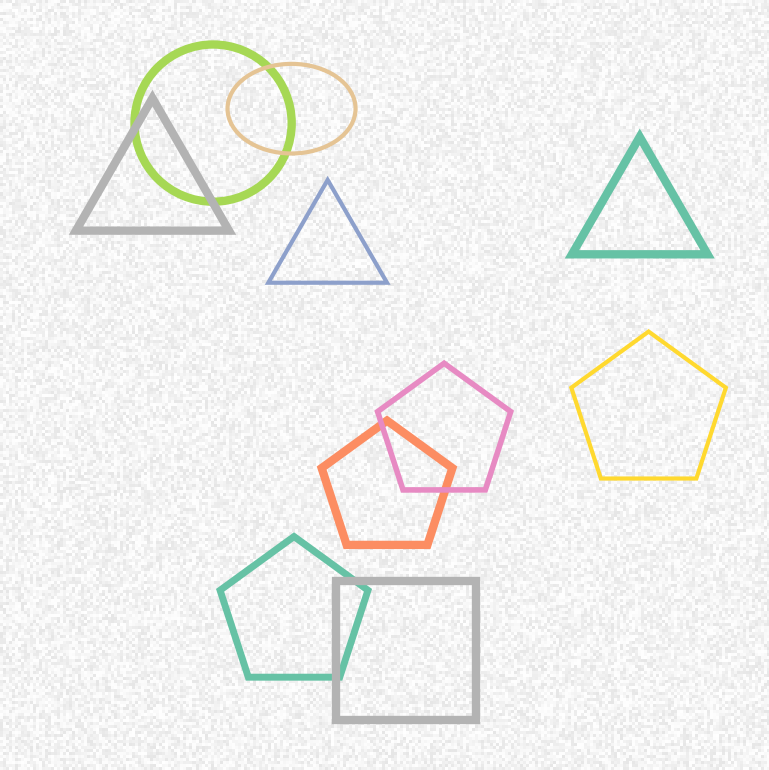[{"shape": "pentagon", "thickness": 2.5, "radius": 0.5, "center": [0.382, 0.202]}, {"shape": "triangle", "thickness": 3, "radius": 0.51, "center": [0.831, 0.721]}, {"shape": "pentagon", "thickness": 3, "radius": 0.45, "center": [0.503, 0.365]}, {"shape": "triangle", "thickness": 1.5, "radius": 0.44, "center": [0.426, 0.677]}, {"shape": "pentagon", "thickness": 2, "radius": 0.45, "center": [0.577, 0.437]}, {"shape": "circle", "thickness": 3, "radius": 0.51, "center": [0.277, 0.84]}, {"shape": "pentagon", "thickness": 1.5, "radius": 0.53, "center": [0.842, 0.464]}, {"shape": "oval", "thickness": 1.5, "radius": 0.42, "center": [0.379, 0.859]}, {"shape": "triangle", "thickness": 3, "radius": 0.57, "center": [0.198, 0.758]}, {"shape": "square", "thickness": 3, "radius": 0.45, "center": [0.527, 0.155]}]